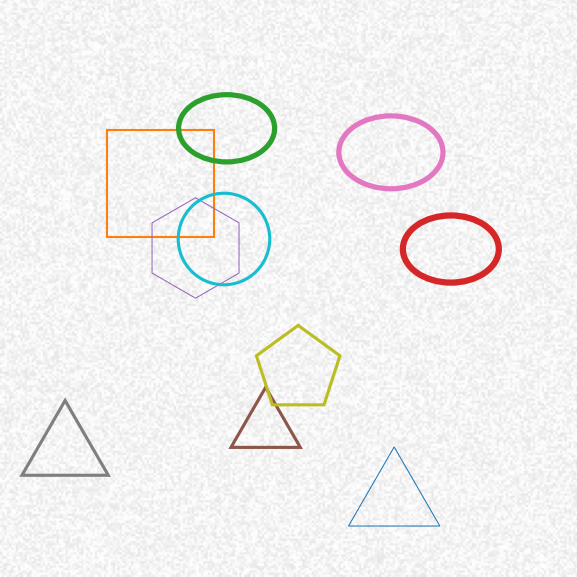[{"shape": "triangle", "thickness": 0.5, "radius": 0.46, "center": [0.683, 0.134]}, {"shape": "square", "thickness": 1, "radius": 0.46, "center": [0.278, 0.681]}, {"shape": "oval", "thickness": 2.5, "radius": 0.42, "center": [0.392, 0.777]}, {"shape": "oval", "thickness": 3, "radius": 0.42, "center": [0.781, 0.568]}, {"shape": "hexagon", "thickness": 0.5, "radius": 0.43, "center": [0.339, 0.57]}, {"shape": "triangle", "thickness": 1.5, "radius": 0.35, "center": [0.46, 0.259]}, {"shape": "oval", "thickness": 2.5, "radius": 0.45, "center": [0.677, 0.735]}, {"shape": "triangle", "thickness": 1.5, "radius": 0.43, "center": [0.113, 0.219]}, {"shape": "pentagon", "thickness": 1.5, "radius": 0.38, "center": [0.516, 0.36]}, {"shape": "circle", "thickness": 1.5, "radius": 0.4, "center": [0.388, 0.585]}]